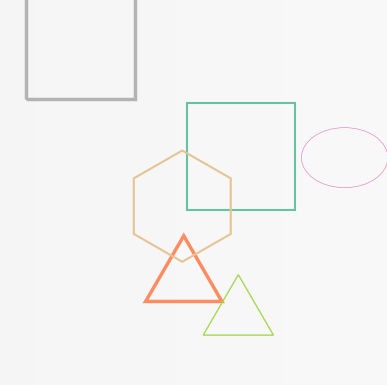[{"shape": "square", "thickness": 1.5, "radius": 0.69, "center": [0.622, 0.594]}, {"shape": "triangle", "thickness": 2.5, "radius": 0.57, "center": [0.474, 0.274]}, {"shape": "oval", "thickness": 0.5, "radius": 0.56, "center": [0.889, 0.591]}, {"shape": "triangle", "thickness": 1, "radius": 0.52, "center": [0.615, 0.182]}, {"shape": "hexagon", "thickness": 1.5, "radius": 0.72, "center": [0.47, 0.465]}, {"shape": "square", "thickness": 2.5, "radius": 0.7, "center": [0.208, 0.882]}]